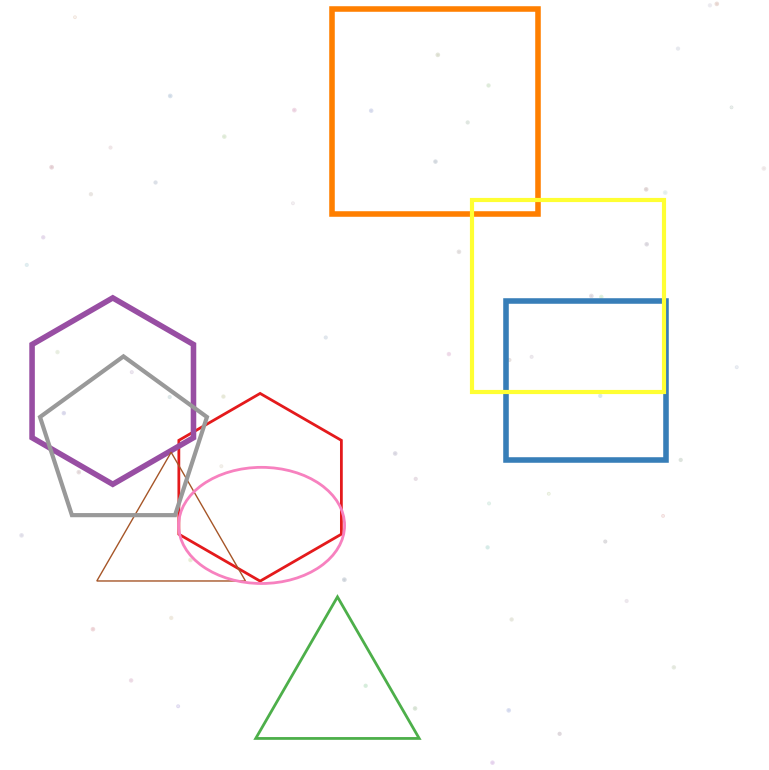[{"shape": "hexagon", "thickness": 1, "radius": 0.61, "center": [0.338, 0.367]}, {"shape": "square", "thickness": 2, "radius": 0.52, "center": [0.761, 0.506]}, {"shape": "triangle", "thickness": 1, "radius": 0.61, "center": [0.438, 0.102]}, {"shape": "hexagon", "thickness": 2, "radius": 0.61, "center": [0.146, 0.492]}, {"shape": "square", "thickness": 2, "radius": 0.67, "center": [0.565, 0.855]}, {"shape": "square", "thickness": 1.5, "radius": 0.62, "center": [0.737, 0.616]}, {"shape": "triangle", "thickness": 0.5, "radius": 0.56, "center": [0.222, 0.301]}, {"shape": "oval", "thickness": 1, "radius": 0.54, "center": [0.34, 0.318]}, {"shape": "pentagon", "thickness": 1.5, "radius": 0.57, "center": [0.16, 0.423]}]